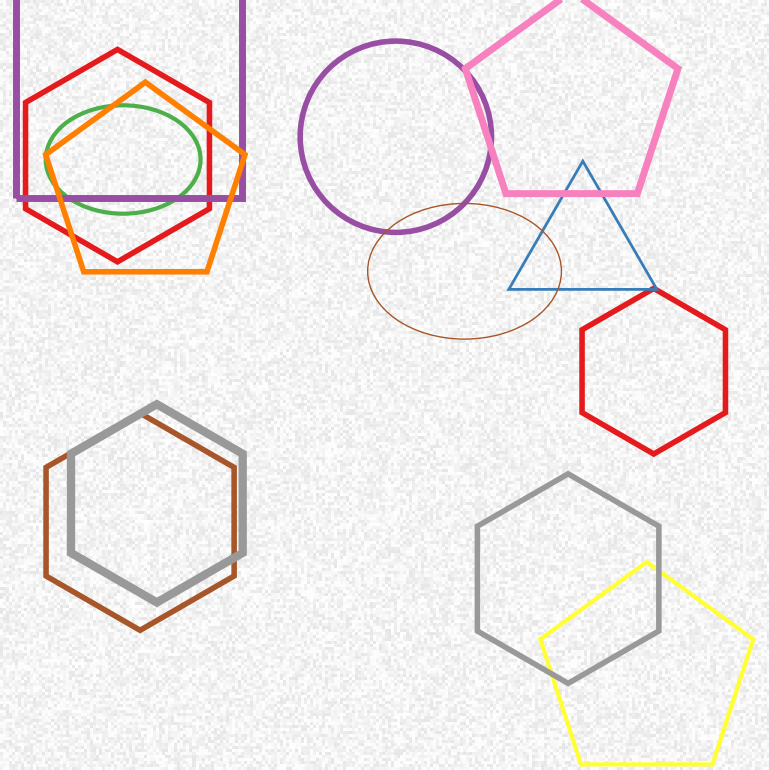[{"shape": "hexagon", "thickness": 2, "radius": 0.54, "center": [0.849, 0.518]}, {"shape": "hexagon", "thickness": 2, "radius": 0.69, "center": [0.153, 0.798]}, {"shape": "triangle", "thickness": 1, "radius": 0.56, "center": [0.757, 0.68]}, {"shape": "oval", "thickness": 1.5, "radius": 0.5, "center": [0.16, 0.793]}, {"shape": "square", "thickness": 2.5, "radius": 0.73, "center": [0.168, 0.889]}, {"shape": "circle", "thickness": 2, "radius": 0.62, "center": [0.514, 0.822]}, {"shape": "pentagon", "thickness": 2, "radius": 0.68, "center": [0.189, 0.757]}, {"shape": "pentagon", "thickness": 1.5, "radius": 0.73, "center": [0.84, 0.125]}, {"shape": "oval", "thickness": 0.5, "radius": 0.63, "center": [0.603, 0.648]}, {"shape": "hexagon", "thickness": 2, "radius": 0.71, "center": [0.182, 0.322]}, {"shape": "pentagon", "thickness": 2.5, "radius": 0.73, "center": [0.742, 0.866]}, {"shape": "hexagon", "thickness": 2, "radius": 0.68, "center": [0.738, 0.249]}, {"shape": "hexagon", "thickness": 3, "radius": 0.64, "center": [0.204, 0.346]}]